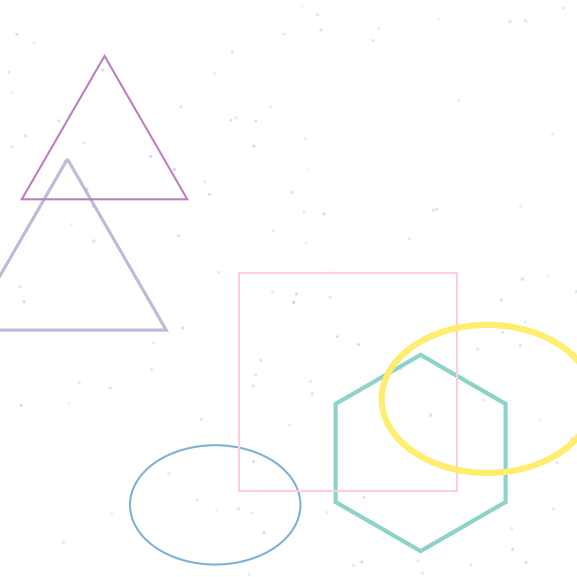[{"shape": "hexagon", "thickness": 2, "radius": 0.85, "center": [0.728, 0.215]}, {"shape": "triangle", "thickness": 1.5, "radius": 0.99, "center": [0.117, 0.526]}, {"shape": "oval", "thickness": 1, "radius": 0.74, "center": [0.373, 0.125]}, {"shape": "square", "thickness": 1, "radius": 0.95, "center": [0.603, 0.338]}, {"shape": "triangle", "thickness": 1, "radius": 0.83, "center": [0.181, 0.737]}, {"shape": "oval", "thickness": 3, "radius": 0.92, "center": [0.844, 0.308]}]